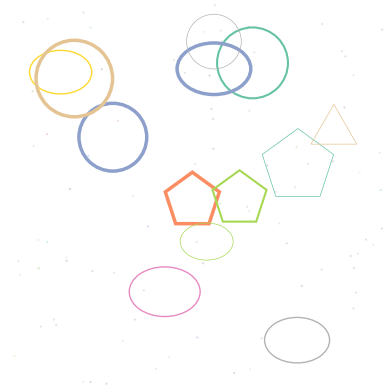[{"shape": "circle", "thickness": 1.5, "radius": 0.46, "center": [0.656, 0.837]}, {"shape": "pentagon", "thickness": 0.5, "radius": 0.49, "center": [0.774, 0.569]}, {"shape": "pentagon", "thickness": 2.5, "radius": 0.37, "center": [0.5, 0.479]}, {"shape": "circle", "thickness": 2.5, "radius": 0.44, "center": [0.293, 0.644]}, {"shape": "oval", "thickness": 2.5, "radius": 0.48, "center": [0.556, 0.821]}, {"shape": "oval", "thickness": 1, "radius": 0.46, "center": [0.428, 0.242]}, {"shape": "pentagon", "thickness": 1.5, "radius": 0.37, "center": [0.622, 0.484]}, {"shape": "oval", "thickness": 0.5, "radius": 0.34, "center": [0.537, 0.373]}, {"shape": "oval", "thickness": 1, "radius": 0.4, "center": [0.157, 0.813]}, {"shape": "triangle", "thickness": 0.5, "radius": 0.34, "center": [0.867, 0.66]}, {"shape": "circle", "thickness": 2.5, "radius": 0.5, "center": [0.193, 0.796]}, {"shape": "circle", "thickness": 0.5, "radius": 0.36, "center": [0.556, 0.892]}, {"shape": "oval", "thickness": 1, "radius": 0.42, "center": [0.772, 0.116]}]